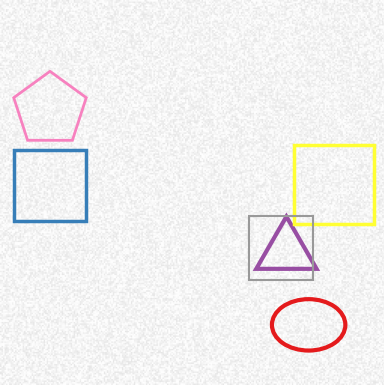[{"shape": "oval", "thickness": 3, "radius": 0.48, "center": [0.802, 0.156]}, {"shape": "square", "thickness": 2.5, "radius": 0.46, "center": [0.129, 0.519]}, {"shape": "triangle", "thickness": 3, "radius": 0.45, "center": [0.744, 0.347]}, {"shape": "square", "thickness": 2.5, "radius": 0.52, "center": [0.868, 0.52]}, {"shape": "pentagon", "thickness": 2, "radius": 0.5, "center": [0.13, 0.716]}, {"shape": "square", "thickness": 1.5, "radius": 0.42, "center": [0.73, 0.356]}]